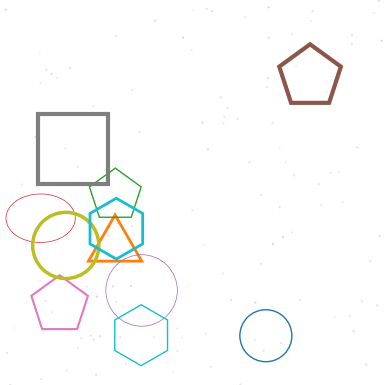[{"shape": "circle", "thickness": 1, "radius": 0.34, "center": [0.691, 0.128]}, {"shape": "triangle", "thickness": 2, "radius": 0.4, "center": [0.299, 0.362]}, {"shape": "pentagon", "thickness": 1, "radius": 0.35, "center": [0.3, 0.493]}, {"shape": "oval", "thickness": 0.5, "radius": 0.45, "center": [0.105, 0.433]}, {"shape": "circle", "thickness": 0.5, "radius": 0.46, "center": [0.368, 0.246]}, {"shape": "pentagon", "thickness": 3, "radius": 0.42, "center": [0.805, 0.801]}, {"shape": "pentagon", "thickness": 1.5, "radius": 0.39, "center": [0.155, 0.208]}, {"shape": "square", "thickness": 3, "radius": 0.45, "center": [0.191, 0.613]}, {"shape": "circle", "thickness": 2.5, "radius": 0.43, "center": [0.171, 0.363]}, {"shape": "hexagon", "thickness": 1, "radius": 0.4, "center": [0.367, 0.129]}, {"shape": "hexagon", "thickness": 2, "radius": 0.39, "center": [0.302, 0.406]}]